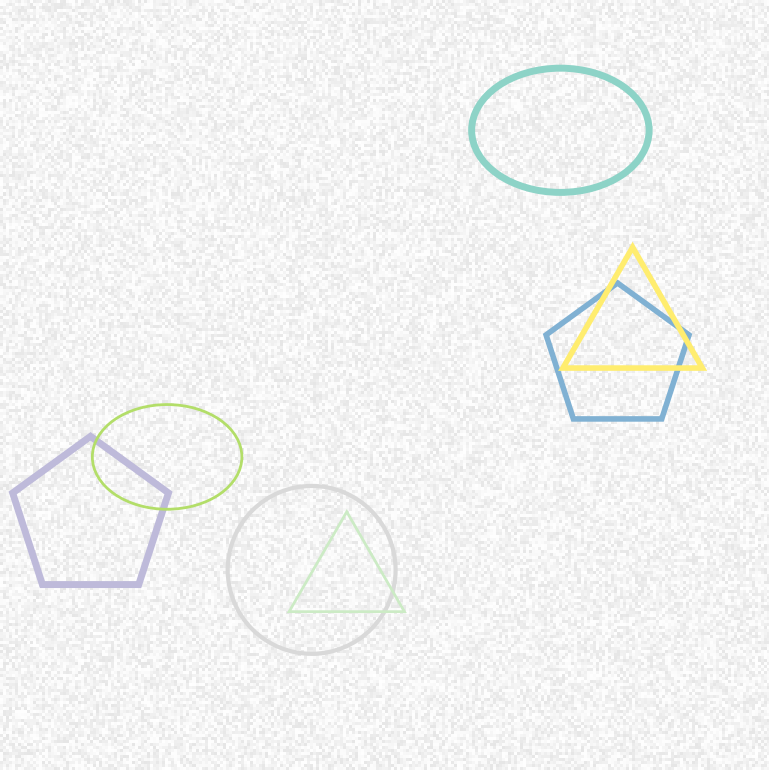[{"shape": "oval", "thickness": 2.5, "radius": 0.58, "center": [0.728, 0.831]}, {"shape": "pentagon", "thickness": 2.5, "radius": 0.53, "center": [0.118, 0.327]}, {"shape": "pentagon", "thickness": 2, "radius": 0.49, "center": [0.802, 0.535]}, {"shape": "oval", "thickness": 1, "radius": 0.49, "center": [0.217, 0.407]}, {"shape": "circle", "thickness": 1.5, "radius": 0.55, "center": [0.405, 0.26]}, {"shape": "triangle", "thickness": 1, "radius": 0.43, "center": [0.45, 0.249]}, {"shape": "triangle", "thickness": 2, "radius": 0.52, "center": [0.822, 0.574]}]